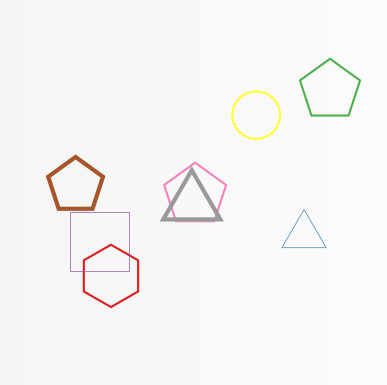[{"shape": "hexagon", "thickness": 1.5, "radius": 0.4, "center": [0.286, 0.283]}, {"shape": "triangle", "thickness": 0.5, "radius": 0.33, "center": [0.785, 0.39]}, {"shape": "pentagon", "thickness": 1.5, "radius": 0.41, "center": [0.852, 0.766]}, {"shape": "square", "thickness": 0.5, "radius": 0.38, "center": [0.257, 0.373]}, {"shape": "circle", "thickness": 1.5, "radius": 0.31, "center": [0.661, 0.701]}, {"shape": "pentagon", "thickness": 3, "radius": 0.37, "center": [0.195, 0.518]}, {"shape": "pentagon", "thickness": 1.5, "radius": 0.42, "center": [0.504, 0.493]}, {"shape": "triangle", "thickness": 3, "radius": 0.43, "center": [0.495, 0.473]}]